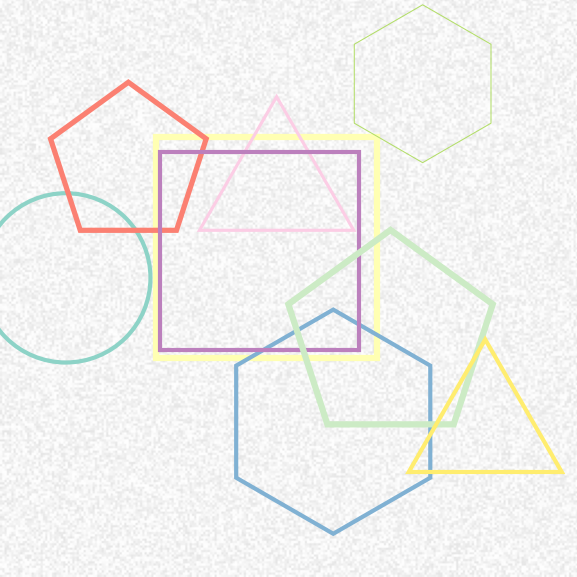[{"shape": "circle", "thickness": 2, "radius": 0.73, "center": [0.114, 0.518]}, {"shape": "square", "thickness": 3, "radius": 0.95, "center": [0.461, 0.571]}, {"shape": "pentagon", "thickness": 2.5, "radius": 0.71, "center": [0.222, 0.715]}, {"shape": "hexagon", "thickness": 2, "radius": 0.97, "center": [0.577, 0.269]}, {"shape": "hexagon", "thickness": 0.5, "radius": 0.68, "center": [0.732, 0.854]}, {"shape": "triangle", "thickness": 1.5, "radius": 0.77, "center": [0.479, 0.677]}, {"shape": "square", "thickness": 2, "radius": 0.86, "center": [0.45, 0.565]}, {"shape": "pentagon", "thickness": 3, "radius": 0.93, "center": [0.676, 0.415]}, {"shape": "triangle", "thickness": 2, "radius": 0.76, "center": [0.84, 0.258]}]